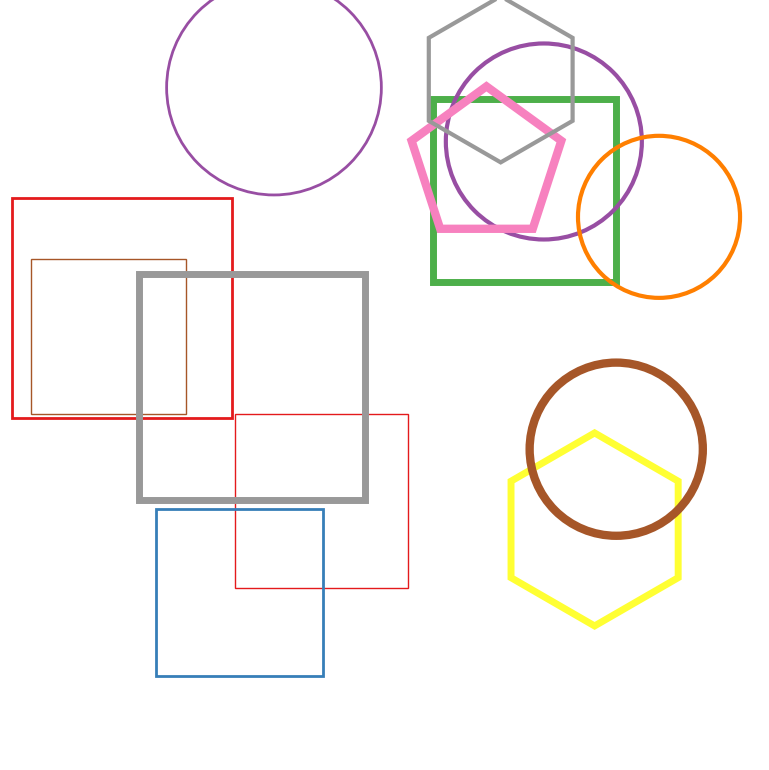[{"shape": "square", "thickness": 0.5, "radius": 0.56, "center": [0.418, 0.349]}, {"shape": "square", "thickness": 1, "radius": 0.71, "center": [0.158, 0.6]}, {"shape": "square", "thickness": 1, "radius": 0.54, "center": [0.311, 0.23]}, {"shape": "square", "thickness": 2.5, "radius": 0.59, "center": [0.681, 0.752]}, {"shape": "circle", "thickness": 1.5, "radius": 0.64, "center": [0.706, 0.816]}, {"shape": "circle", "thickness": 1, "radius": 0.7, "center": [0.356, 0.886]}, {"shape": "circle", "thickness": 1.5, "radius": 0.53, "center": [0.856, 0.718]}, {"shape": "hexagon", "thickness": 2.5, "radius": 0.63, "center": [0.772, 0.312]}, {"shape": "square", "thickness": 0.5, "radius": 0.5, "center": [0.141, 0.563]}, {"shape": "circle", "thickness": 3, "radius": 0.56, "center": [0.8, 0.417]}, {"shape": "pentagon", "thickness": 3, "radius": 0.51, "center": [0.632, 0.786]}, {"shape": "hexagon", "thickness": 1.5, "radius": 0.54, "center": [0.65, 0.897]}, {"shape": "square", "thickness": 2.5, "radius": 0.73, "center": [0.327, 0.497]}]